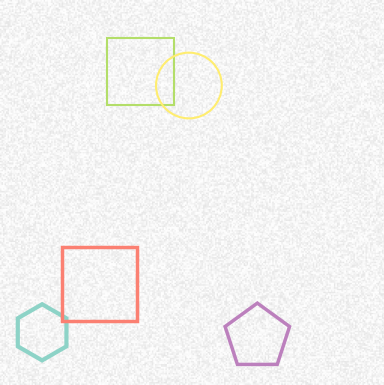[{"shape": "hexagon", "thickness": 3, "radius": 0.36, "center": [0.109, 0.137]}, {"shape": "square", "thickness": 2.5, "radius": 0.48, "center": [0.258, 0.263]}, {"shape": "square", "thickness": 1.5, "radius": 0.44, "center": [0.365, 0.815]}, {"shape": "pentagon", "thickness": 2.5, "radius": 0.44, "center": [0.668, 0.125]}, {"shape": "circle", "thickness": 1.5, "radius": 0.43, "center": [0.491, 0.778]}]